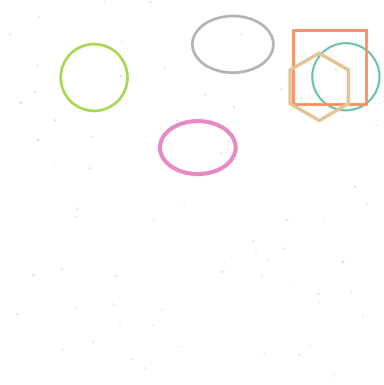[{"shape": "circle", "thickness": 1.5, "radius": 0.44, "center": [0.898, 0.801]}, {"shape": "square", "thickness": 2, "radius": 0.48, "center": [0.856, 0.826]}, {"shape": "oval", "thickness": 3, "radius": 0.49, "center": [0.514, 0.617]}, {"shape": "circle", "thickness": 2, "radius": 0.43, "center": [0.244, 0.799]}, {"shape": "hexagon", "thickness": 2.5, "radius": 0.44, "center": [0.829, 0.774]}, {"shape": "oval", "thickness": 2, "radius": 0.53, "center": [0.605, 0.885]}]